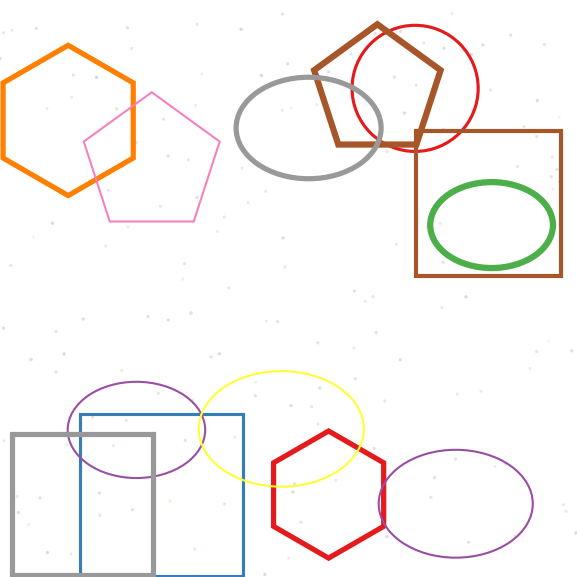[{"shape": "hexagon", "thickness": 2.5, "radius": 0.55, "center": [0.569, 0.143]}, {"shape": "circle", "thickness": 1.5, "radius": 0.55, "center": [0.719, 0.846]}, {"shape": "square", "thickness": 1.5, "radius": 0.7, "center": [0.28, 0.142]}, {"shape": "oval", "thickness": 3, "radius": 0.53, "center": [0.851, 0.609]}, {"shape": "oval", "thickness": 1, "radius": 0.67, "center": [0.789, 0.127]}, {"shape": "oval", "thickness": 1, "radius": 0.6, "center": [0.236, 0.255]}, {"shape": "hexagon", "thickness": 2.5, "radius": 0.65, "center": [0.118, 0.791]}, {"shape": "oval", "thickness": 1, "radius": 0.71, "center": [0.487, 0.256]}, {"shape": "pentagon", "thickness": 3, "radius": 0.58, "center": [0.653, 0.842]}, {"shape": "square", "thickness": 2, "radius": 0.63, "center": [0.846, 0.647]}, {"shape": "pentagon", "thickness": 1, "radius": 0.62, "center": [0.263, 0.716]}, {"shape": "square", "thickness": 2.5, "radius": 0.61, "center": [0.143, 0.125]}, {"shape": "oval", "thickness": 2.5, "radius": 0.63, "center": [0.534, 0.778]}]